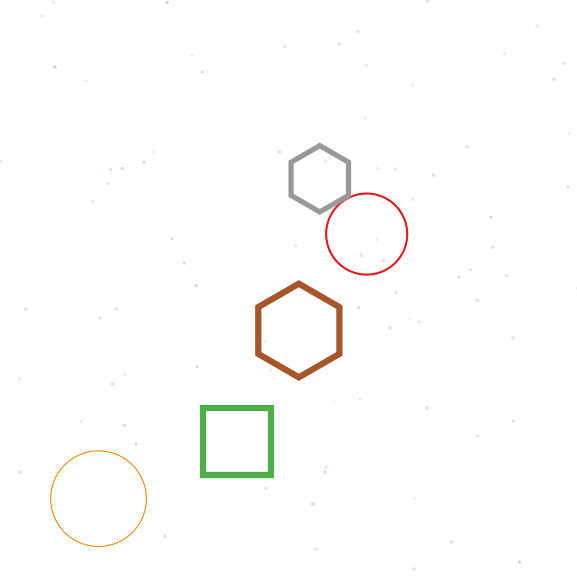[{"shape": "circle", "thickness": 1, "radius": 0.35, "center": [0.635, 0.594]}, {"shape": "square", "thickness": 3, "radius": 0.29, "center": [0.411, 0.235]}, {"shape": "circle", "thickness": 0.5, "radius": 0.41, "center": [0.171, 0.136]}, {"shape": "hexagon", "thickness": 3, "radius": 0.41, "center": [0.517, 0.427]}, {"shape": "hexagon", "thickness": 2.5, "radius": 0.29, "center": [0.554, 0.69]}]